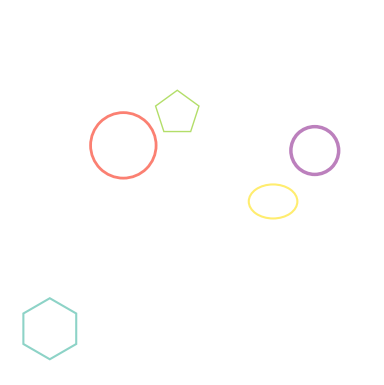[{"shape": "hexagon", "thickness": 1.5, "radius": 0.4, "center": [0.129, 0.146]}, {"shape": "circle", "thickness": 2, "radius": 0.43, "center": [0.32, 0.622]}, {"shape": "pentagon", "thickness": 1, "radius": 0.3, "center": [0.46, 0.706]}, {"shape": "circle", "thickness": 2.5, "radius": 0.31, "center": [0.818, 0.609]}, {"shape": "oval", "thickness": 1.5, "radius": 0.32, "center": [0.709, 0.477]}]